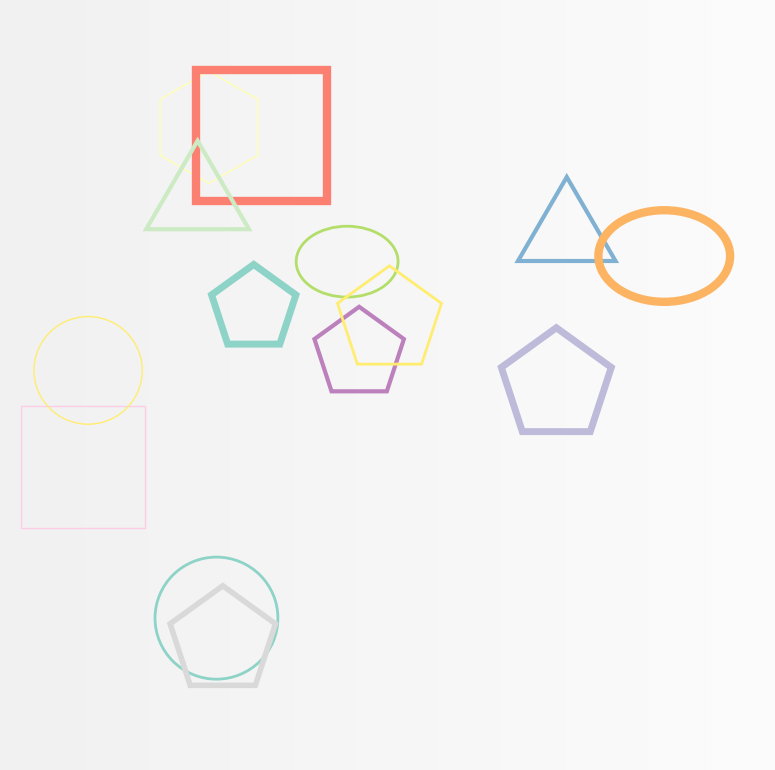[{"shape": "pentagon", "thickness": 2.5, "radius": 0.29, "center": [0.327, 0.599]}, {"shape": "circle", "thickness": 1, "radius": 0.4, "center": [0.279, 0.197]}, {"shape": "hexagon", "thickness": 0.5, "radius": 0.36, "center": [0.27, 0.835]}, {"shape": "pentagon", "thickness": 2.5, "radius": 0.37, "center": [0.718, 0.5]}, {"shape": "square", "thickness": 3, "radius": 0.43, "center": [0.337, 0.823]}, {"shape": "triangle", "thickness": 1.5, "radius": 0.36, "center": [0.731, 0.697]}, {"shape": "oval", "thickness": 3, "radius": 0.42, "center": [0.857, 0.668]}, {"shape": "oval", "thickness": 1, "radius": 0.33, "center": [0.448, 0.66]}, {"shape": "square", "thickness": 0.5, "radius": 0.4, "center": [0.107, 0.394]}, {"shape": "pentagon", "thickness": 2, "radius": 0.36, "center": [0.287, 0.168]}, {"shape": "pentagon", "thickness": 1.5, "radius": 0.3, "center": [0.463, 0.541]}, {"shape": "triangle", "thickness": 1.5, "radius": 0.38, "center": [0.255, 0.741]}, {"shape": "pentagon", "thickness": 1, "radius": 0.35, "center": [0.503, 0.584]}, {"shape": "circle", "thickness": 0.5, "radius": 0.35, "center": [0.114, 0.519]}]